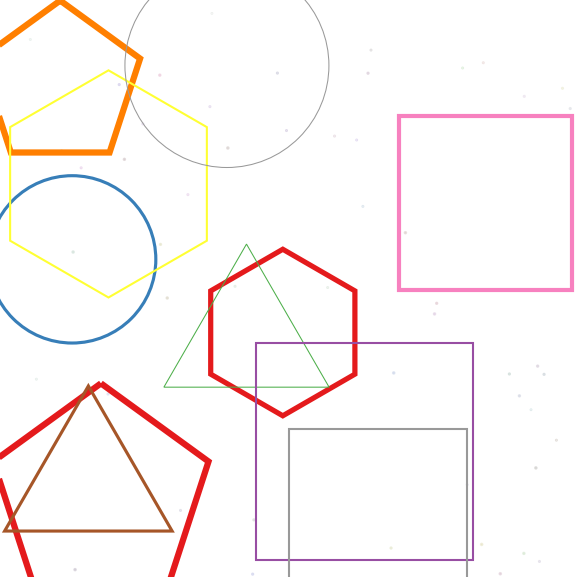[{"shape": "hexagon", "thickness": 2.5, "radius": 0.72, "center": [0.49, 0.423]}, {"shape": "pentagon", "thickness": 3, "radius": 0.98, "center": [0.175, 0.139]}, {"shape": "circle", "thickness": 1.5, "radius": 0.72, "center": [0.125, 0.55]}, {"shape": "triangle", "thickness": 0.5, "radius": 0.83, "center": [0.427, 0.411]}, {"shape": "square", "thickness": 1, "radius": 0.94, "center": [0.631, 0.218]}, {"shape": "pentagon", "thickness": 3, "radius": 0.73, "center": [0.104, 0.853]}, {"shape": "hexagon", "thickness": 1, "radius": 0.98, "center": [0.188, 0.681]}, {"shape": "triangle", "thickness": 1.5, "radius": 0.84, "center": [0.153, 0.163]}, {"shape": "square", "thickness": 2, "radius": 0.75, "center": [0.84, 0.648]}, {"shape": "circle", "thickness": 0.5, "radius": 0.88, "center": [0.393, 0.886]}, {"shape": "square", "thickness": 1, "radius": 0.77, "center": [0.654, 0.102]}]